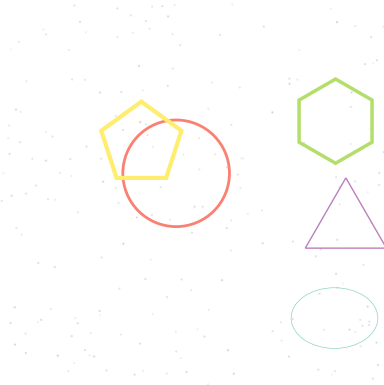[{"shape": "oval", "thickness": 0.5, "radius": 0.56, "center": [0.869, 0.174]}, {"shape": "circle", "thickness": 2, "radius": 0.69, "center": [0.458, 0.55]}, {"shape": "hexagon", "thickness": 2.5, "radius": 0.55, "center": [0.872, 0.685]}, {"shape": "triangle", "thickness": 1, "radius": 0.61, "center": [0.898, 0.416]}, {"shape": "pentagon", "thickness": 3, "radius": 0.55, "center": [0.367, 0.627]}]